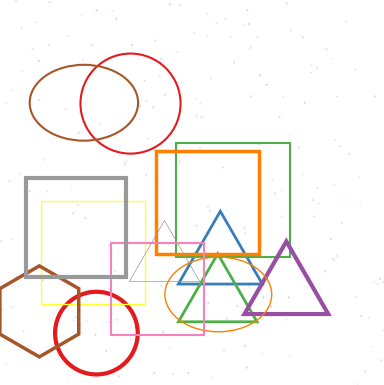[{"shape": "circle", "thickness": 1.5, "radius": 0.65, "center": [0.339, 0.731]}, {"shape": "circle", "thickness": 3, "radius": 0.54, "center": [0.25, 0.135]}, {"shape": "triangle", "thickness": 2, "radius": 0.63, "center": [0.572, 0.325]}, {"shape": "triangle", "thickness": 2, "radius": 0.59, "center": [0.566, 0.223]}, {"shape": "square", "thickness": 1.5, "radius": 0.74, "center": [0.605, 0.48]}, {"shape": "triangle", "thickness": 3, "radius": 0.63, "center": [0.744, 0.247]}, {"shape": "square", "thickness": 2.5, "radius": 0.67, "center": [0.539, 0.475]}, {"shape": "oval", "thickness": 1, "radius": 0.69, "center": [0.567, 0.235]}, {"shape": "square", "thickness": 1, "radius": 0.67, "center": [0.242, 0.344]}, {"shape": "hexagon", "thickness": 2.5, "radius": 0.59, "center": [0.102, 0.191]}, {"shape": "oval", "thickness": 1.5, "radius": 0.7, "center": [0.218, 0.733]}, {"shape": "square", "thickness": 1.5, "radius": 0.6, "center": [0.409, 0.249]}, {"shape": "triangle", "thickness": 0.5, "radius": 0.53, "center": [0.427, 0.322]}, {"shape": "square", "thickness": 3, "radius": 0.65, "center": [0.197, 0.409]}]